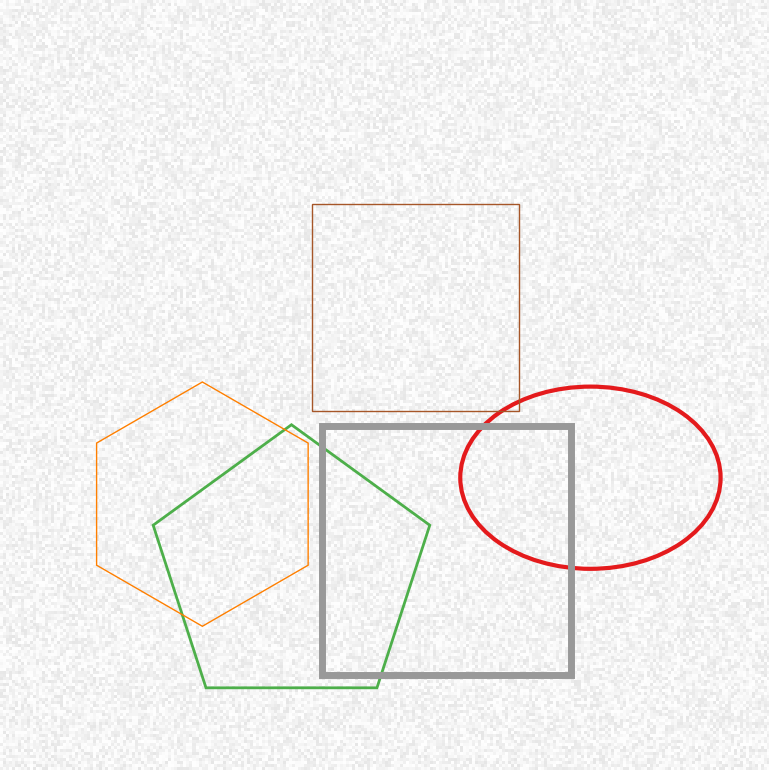[{"shape": "oval", "thickness": 1.5, "radius": 0.85, "center": [0.767, 0.38]}, {"shape": "pentagon", "thickness": 1, "radius": 0.94, "center": [0.379, 0.26]}, {"shape": "hexagon", "thickness": 0.5, "radius": 0.79, "center": [0.263, 0.345]}, {"shape": "square", "thickness": 0.5, "radius": 0.67, "center": [0.54, 0.6]}, {"shape": "square", "thickness": 2.5, "radius": 0.81, "center": [0.58, 0.286]}]